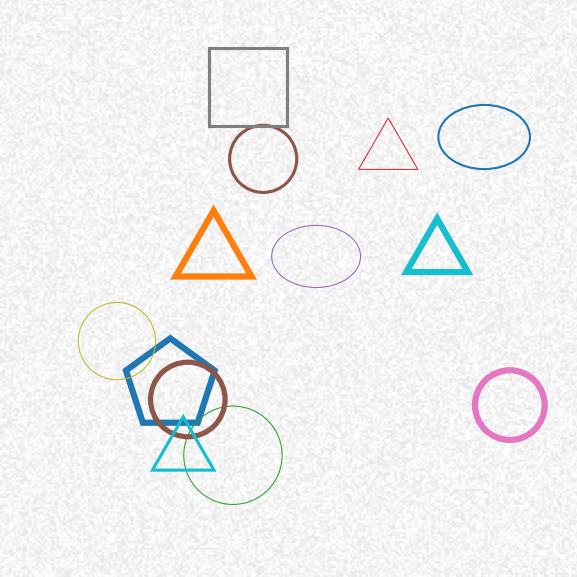[{"shape": "pentagon", "thickness": 3, "radius": 0.4, "center": [0.295, 0.332]}, {"shape": "oval", "thickness": 1, "radius": 0.4, "center": [0.838, 0.762]}, {"shape": "triangle", "thickness": 3, "radius": 0.38, "center": [0.37, 0.558]}, {"shape": "circle", "thickness": 0.5, "radius": 0.43, "center": [0.403, 0.211]}, {"shape": "triangle", "thickness": 0.5, "radius": 0.3, "center": [0.672, 0.735]}, {"shape": "oval", "thickness": 0.5, "radius": 0.38, "center": [0.547, 0.555]}, {"shape": "circle", "thickness": 2.5, "radius": 0.32, "center": [0.325, 0.307]}, {"shape": "circle", "thickness": 1.5, "radius": 0.29, "center": [0.456, 0.724]}, {"shape": "circle", "thickness": 3, "radius": 0.3, "center": [0.883, 0.298]}, {"shape": "square", "thickness": 1.5, "radius": 0.34, "center": [0.43, 0.848]}, {"shape": "circle", "thickness": 0.5, "radius": 0.33, "center": [0.202, 0.408]}, {"shape": "triangle", "thickness": 3, "radius": 0.31, "center": [0.757, 0.559]}, {"shape": "triangle", "thickness": 1.5, "radius": 0.31, "center": [0.317, 0.216]}]